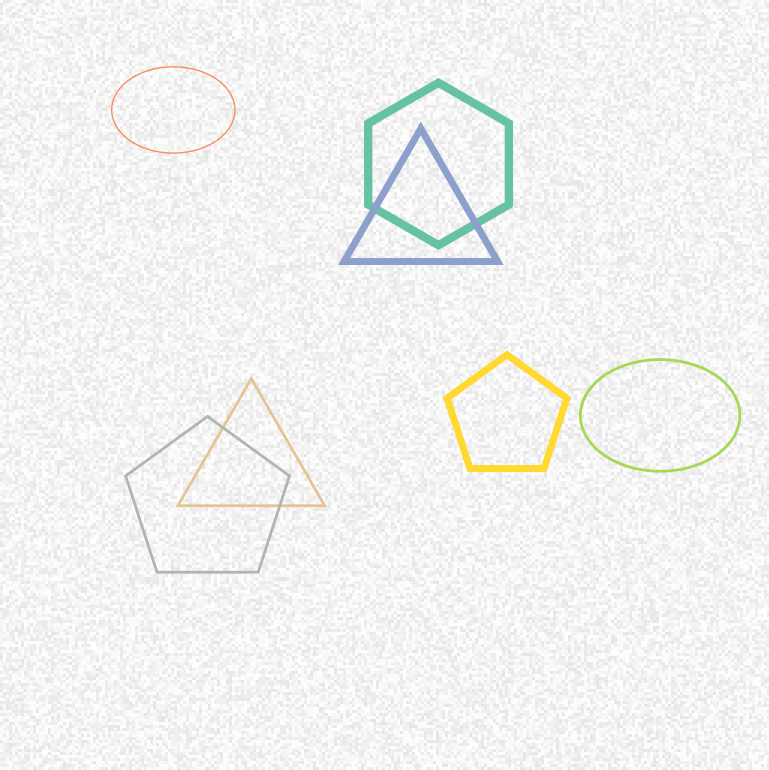[{"shape": "hexagon", "thickness": 3, "radius": 0.53, "center": [0.57, 0.787]}, {"shape": "oval", "thickness": 0.5, "radius": 0.4, "center": [0.225, 0.857]}, {"shape": "triangle", "thickness": 2.5, "radius": 0.58, "center": [0.547, 0.718]}, {"shape": "oval", "thickness": 1, "radius": 0.52, "center": [0.857, 0.461]}, {"shape": "pentagon", "thickness": 2.5, "radius": 0.41, "center": [0.658, 0.458]}, {"shape": "triangle", "thickness": 1, "radius": 0.55, "center": [0.326, 0.398]}, {"shape": "pentagon", "thickness": 1, "radius": 0.56, "center": [0.27, 0.347]}]